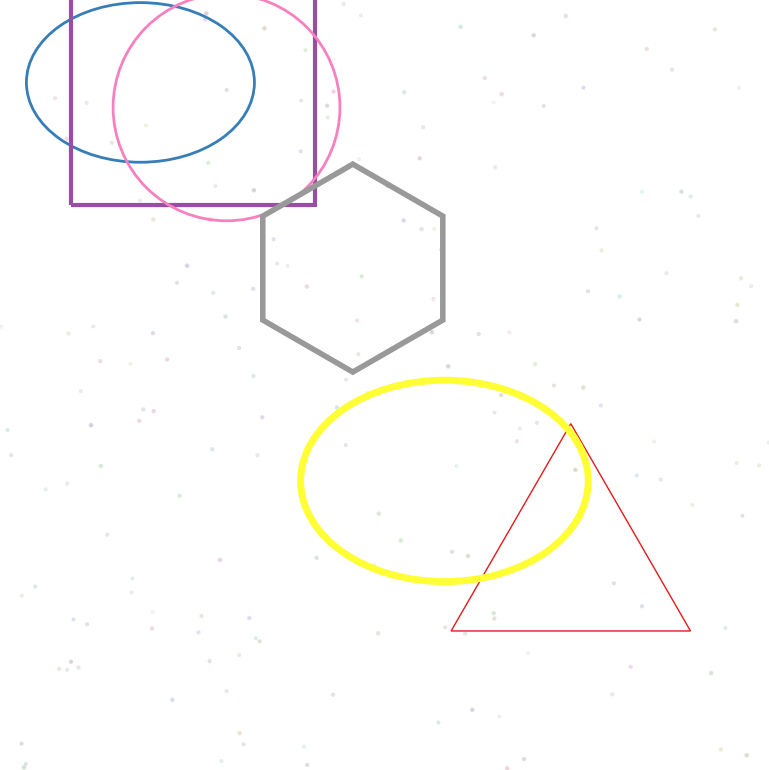[{"shape": "triangle", "thickness": 0.5, "radius": 0.9, "center": [0.741, 0.27]}, {"shape": "oval", "thickness": 1, "radius": 0.74, "center": [0.182, 0.893]}, {"shape": "square", "thickness": 1.5, "radius": 0.79, "center": [0.251, 0.892]}, {"shape": "oval", "thickness": 2.5, "radius": 0.93, "center": [0.577, 0.375]}, {"shape": "circle", "thickness": 1, "radius": 0.74, "center": [0.294, 0.861]}, {"shape": "hexagon", "thickness": 2, "radius": 0.67, "center": [0.458, 0.652]}]